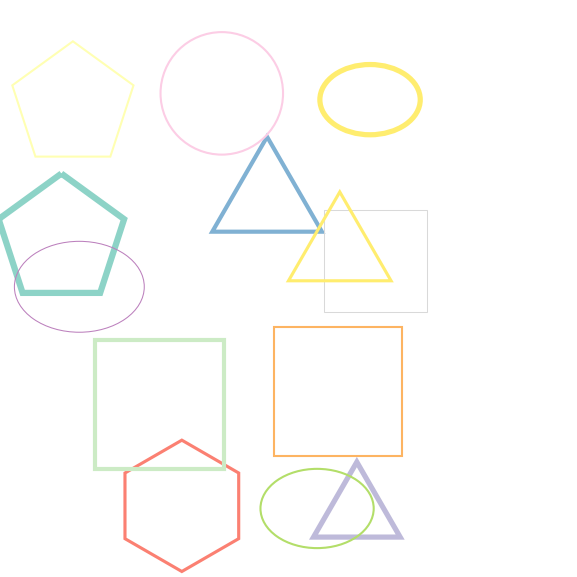[{"shape": "pentagon", "thickness": 3, "radius": 0.57, "center": [0.106, 0.584]}, {"shape": "pentagon", "thickness": 1, "radius": 0.55, "center": [0.126, 0.817]}, {"shape": "triangle", "thickness": 2.5, "radius": 0.43, "center": [0.618, 0.112]}, {"shape": "hexagon", "thickness": 1.5, "radius": 0.57, "center": [0.315, 0.123]}, {"shape": "triangle", "thickness": 2, "radius": 0.55, "center": [0.462, 0.653]}, {"shape": "square", "thickness": 1, "radius": 0.56, "center": [0.586, 0.321]}, {"shape": "oval", "thickness": 1, "radius": 0.49, "center": [0.549, 0.119]}, {"shape": "circle", "thickness": 1, "radius": 0.53, "center": [0.384, 0.837]}, {"shape": "square", "thickness": 0.5, "radius": 0.44, "center": [0.65, 0.547]}, {"shape": "oval", "thickness": 0.5, "radius": 0.56, "center": [0.137, 0.503]}, {"shape": "square", "thickness": 2, "radius": 0.56, "center": [0.276, 0.299]}, {"shape": "oval", "thickness": 2.5, "radius": 0.43, "center": [0.641, 0.827]}, {"shape": "triangle", "thickness": 1.5, "radius": 0.51, "center": [0.588, 0.564]}]